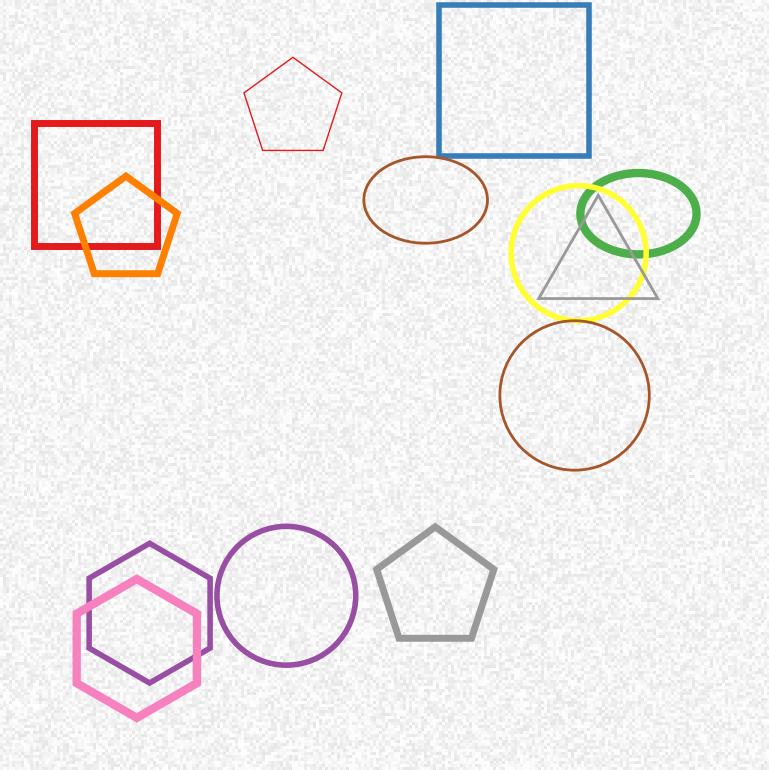[{"shape": "pentagon", "thickness": 0.5, "radius": 0.33, "center": [0.38, 0.859]}, {"shape": "square", "thickness": 2.5, "radius": 0.4, "center": [0.124, 0.76]}, {"shape": "square", "thickness": 2, "radius": 0.49, "center": [0.668, 0.896]}, {"shape": "oval", "thickness": 3, "radius": 0.38, "center": [0.829, 0.722]}, {"shape": "hexagon", "thickness": 2, "radius": 0.45, "center": [0.194, 0.204]}, {"shape": "circle", "thickness": 2, "radius": 0.45, "center": [0.372, 0.226]}, {"shape": "pentagon", "thickness": 2.5, "radius": 0.35, "center": [0.164, 0.701]}, {"shape": "circle", "thickness": 2, "radius": 0.44, "center": [0.751, 0.671]}, {"shape": "oval", "thickness": 1, "radius": 0.4, "center": [0.553, 0.74]}, {"shape": "circle", "thickness": 1, "radius": 0.49, "center": [0.746, 0.486]}, {"shape": "hexagon", "thickness": 3, "radius": 0.45, "center": [0.178, 0.158]}, {"shape": "pentagon", "thickness": 2.5, "radius": 0.4, "center": [0.565, 0.236]}, {"shape": "triangle", "thickness": 1, "radius": 0.45, "center": [0.777, 0.657]}]